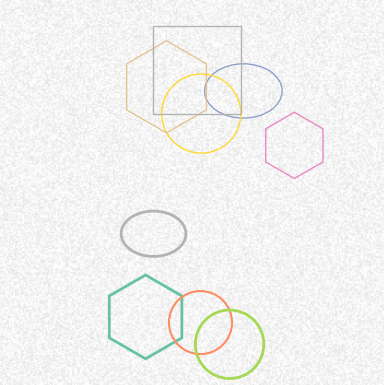[{"shape": "hexagon", "thickness": 2, "radius": 0.54, "center": [0.378, 0.177]}, {"shape": "circle", "thickness": 1.5, "radius": 0.41, "center": [0.521, 0.162]}, {"shape": "oval", "thickness": 1, "radius": 0.5, "center": [0.632, 0.764]}, {"shape": "hexagon", "thickness": 1, "radius": 0.43, "center": [0.765, 0.622]}, {"shape": "circle", "thickness": 2, "radius": 0.44, "center": [0.596, 0.106]}, {"shape": "circle", "thickness": 1, "radius": 0.51, "center": [0.523, 0.705]}, {"shape": "hexagon", "thickness": 1, "radius": 0.6, "center": [0.433, 0.774]}, {"shape": "square", "thickness": 1, "radius": 0.57, "center": [0.512, 0.817]}, {"shape": "oval", "thickness": 2, "radius": 0.42, "center": [0.399, 0.393]}]